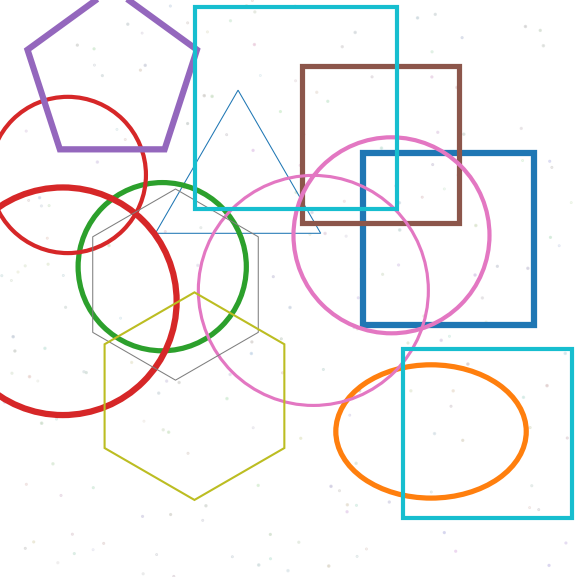[{"shape": "triangle", "thickness": 0.5, "radius": 0.83, "center": [0.412, 0.678]}, {"shape": "square", "thickness": 3, "radius": 0.74, "center": [0.777, 0.585]}, {"shape": "oval", "thickness": 2.5, "radius": 0.82, "center": [0.746, 0.252]}, {"shape": "circle", "thickness": 2.5, "radius": 0.73, "center": [0.281, 0.537]}, {"shape": "circle", "thickness": 2, "radius": 0.68, "center": [0.117, 0.696]}, {"shape": "circle", "thickness": 3, "radius": 0.99, "center": [0.109, 0.477]}, {"shape": "pentagon", "thickness": 3, "radius": 0.77, "center": [0.194, 0.865]}, {"shape": "square", "thickness": 2.5, "radius": 0.68, "center": [0.659, 0.749]}, {"shape": "circle", "thickness": 2, "radius": 0.85, "center": [0.678, 0.592]}, {"shape": "circle", "thickness": 1.5, "radius": 1.0, "center": [0.543, 0.496]}, {"shape": "hexagon", "thickness": 0.5, "radius": 0.83, "center": [0.304, 0.506]}, {"shape": "hexagon", "thickness": 1, "radius": 0.9, "center": [0.337, 0.313]}, {"shape": "square", "thickness": 2, "radius": 0.87, "center": [0.513, 0.812]}, {"shape": "square", "thickness": 2, "radius": 0.73, "center": [0.844, 0.248]}]